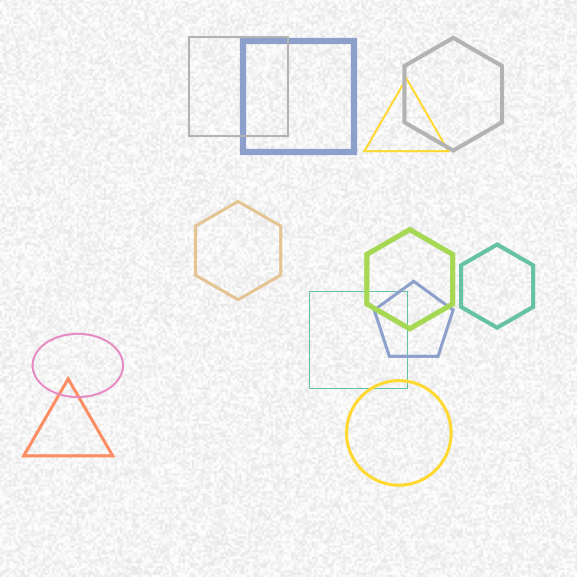[{"shape": "square", "thickness": 0.5, "radius": 0.42, "center": [0.62, 0.412]}, {"shape": "hexagon", "thickness": 2, "radius": 0.36, "center": [0.861, 0.504]}, {"shape": "triangle", "thickness": 1.5, "radius": 0.44, "center": [0.118, 0.254]}, {"shape": "square", "thickness": 3, "radius": 0.48, "center": [0.517, 0.832]}, {"shape": "pentagon", "thickness": 1.5, "radius": 0.36, "center": [0.716, 0.44]}, {"shape": "oval", "thickness": 1, "radius": 0.39, "center": [0.135, 0.366]}, {"shape": "hexagon", "thickness": 2.5, "radius": 0.43, "center": [0.709, 0.516]}, {"shape": "triangle", "thickness": 1, "radius": 0.42, "center": [0.704, 0.779]}, {"shape": "circle", "thickness": 1.5, "radius": 0.45, "center": [0.691, 0.249]}, {"shape": "hexagon", "thickness": 1.5, "radius": 0.43, "center": [0.412, 0.565]}, {"shape": "square", "thickness": 1, "radius": 0.43, "center": [0.413, 0.85]}, {"shape": "hexagon", "thickness": 2, "radius": 0.49, "center": [0.785, 0.836]}]